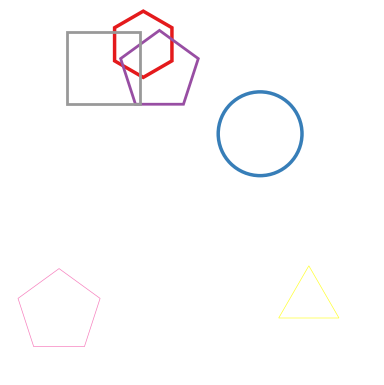[{"shape": "hexagon", "thickness": 2.5, "radius": 0.43, "center": [0.372, 0.885]}, {"shape": "circle", "thickness": 2.5, "radius": 0.54, "center": [0.676, 0.653]}, {"shape": "pentagon", "thickness": 2, "radius": 0.53, "center": [0.414, 0.815]}, {"shape": "triangle", "thickness": 0.5, "radius": 0.45, "center": [0.802, 0.219]}, {"shape": "pentagon", "thickness": 0.5, "radius": 0.56, "center": [0.153, 0.19]}, {"shape": "square", "thickness": 2, "radius": 0.47, "center": [0.269, 0.823]}]